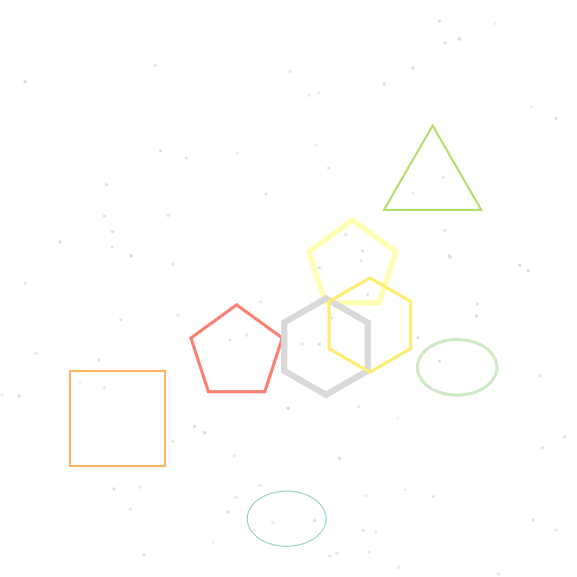[{"shape": "oval", "thickness": 0.5, "radius": 0.34, "center": [0.496, 0.101]}, {"shape": "pentagon", "thickness": 2.5, "radius": 0.4, "center": [0.61, 0.539]}, {"shape": "pentagon", "thickness": 1.5, "radius": 0.42, "center": [0.41, 0.388]}, {"shape": "square", "thickness": 1, "radius": 0.41, "center": [0.204, 0.275]}, {"shape": "triangle", "thickness": 1, "radius": 0.49, "center": [0.749, 0.684]}, {"shape": "hexagon", "thickness": 3, "radius": 0.42, "center": [0.564, 0.399]}, {"shape": "oval", "thickness": 1.5, "radius": 0.34, "center": [0.792, 0.363]}, {"shape": "hexagon", "thickness": 1.5, "radius": 0.41, "center": [0.64, 0.436]}]